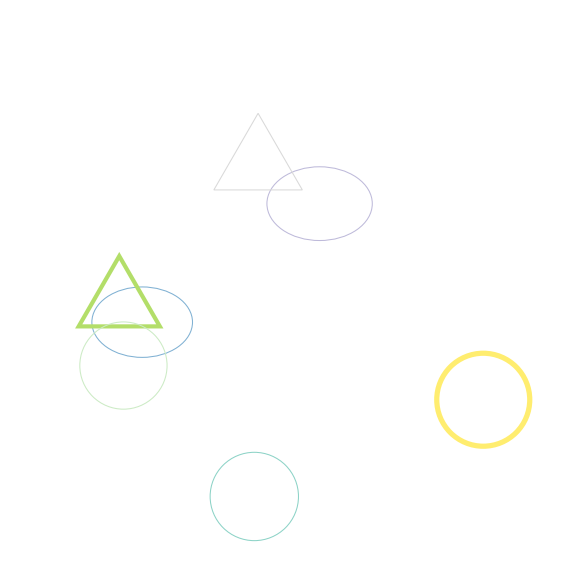[{"shape": "circle", "thickness": 0.5, "radius": 0.38, "center": [0.44, 0.139]}, {"shape": "oval", "thickness": 0.5, "radius": 0.46, "center": [0.553, 0.646]}, {"shape": "oval", "thickness": 0.5, "radius": 0.44, "center": [0.246, 0.441]}, {"shape": "triangle", "thickness": 2, "radius": 0.41, "center": [0.207, 0.475]}, {"shape": "triangle", "thickness": 0.5, "radius": 0.44, "center": [0.447, 0.715]}, {"shape": "circle", "thickness": 0.5, "radius": 0.38, "center": [0.214, 0.366]}, {"shape": "circle", "thickness": 2.5, "radius": 0.4, "center": [0.837, 0.307]}]